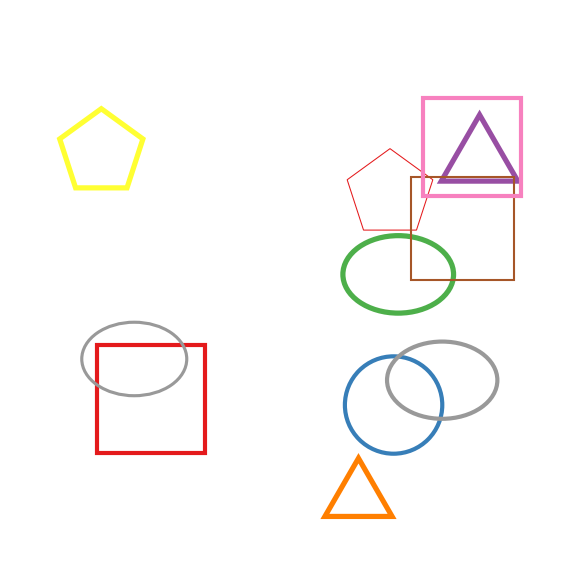[{"shape": "pentagon", "thickness": 0.5, "radius": 0.39, "center": [0.675, 0.664]}, {"shape": "square", "thickness": 2, "radius": 0.47, "center": [0.261, 0.308]}, {"shape": "circle", "thickness": 2, "radius": 0.42, "center": [0.682, 0.298]}, {"shape": "oval", "thickness": 2.5, "radius": 0.48, "center": [0.69, 0.524]}, {"shape": "triangle", "thickness": 2.5, "radius": 0.38, "center": [0.83, 0.724]}, {"shape": "triangle", "thickness": 2.5, "radius": 0.34, "center": [0.621, 0.138]}, {"shape": "pentagon", "thickness": 2.5, "radius": 0.38, "center": [0.175, 0.735]}, {"shape": "square", "thickness": 1, "radius": 0.45, "center": [0.801, 0.604]}, {"shape": "square", "thickness": 2, "radius": 0.42, "center": [0.818, 0.744]}, {"shape": "oval", "thickness": 1.5, "radius": 0.45, "center": [0.232, 0.378]}, {"shape": "oval", "thickness": 2, "radius": 0.48, "center": [0.766, 0.341]}]